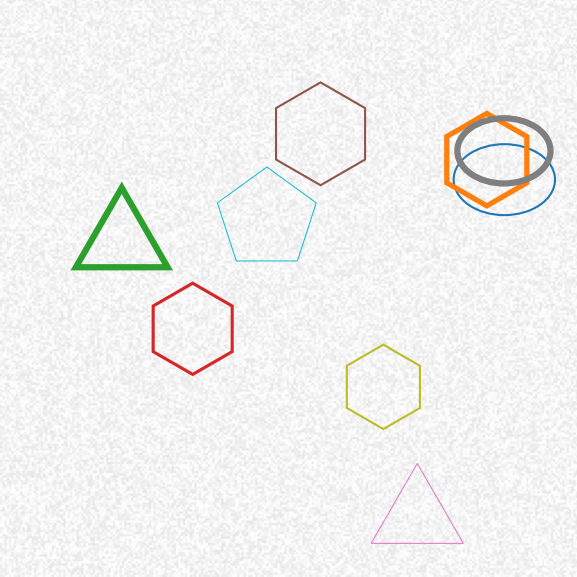[{"shape": "oval", "thickness": 1, "radius": 0.44, "center": [0.873, 0.688]}, {"shape": "hexagon", "thickness": 2.5, "radius": 0.4, "center": [0.843, 0.723]}, {"shape": "triangle", "thickness": 3, "radius": 0.46, "center": [0.211, 0.582]}, {"shape": "hexagon", "thickness": 1.5, "radius": 0.39, "center": [0.334, 0.43]}, {"shape": "hexagon", "thickness": 1, "radius": 0.45, "center": [0.555, 0.767]}, {"shape": "triangle", "thickness": 0.5, "radius": 0.46, "center": [0.723, 0.104]}, {"shape": "oval", "thickness": 3, "radius": 0.4, "center": [0.873, 0.738]}, {"shape": "hexagon", "thickness": 1, "radius": 0.37, "center": [0.664, 0.329]}, {"shape": "pentagon", "thickness": 0.5, "radius": 0.45, "center": [0.462, 0.62]}]